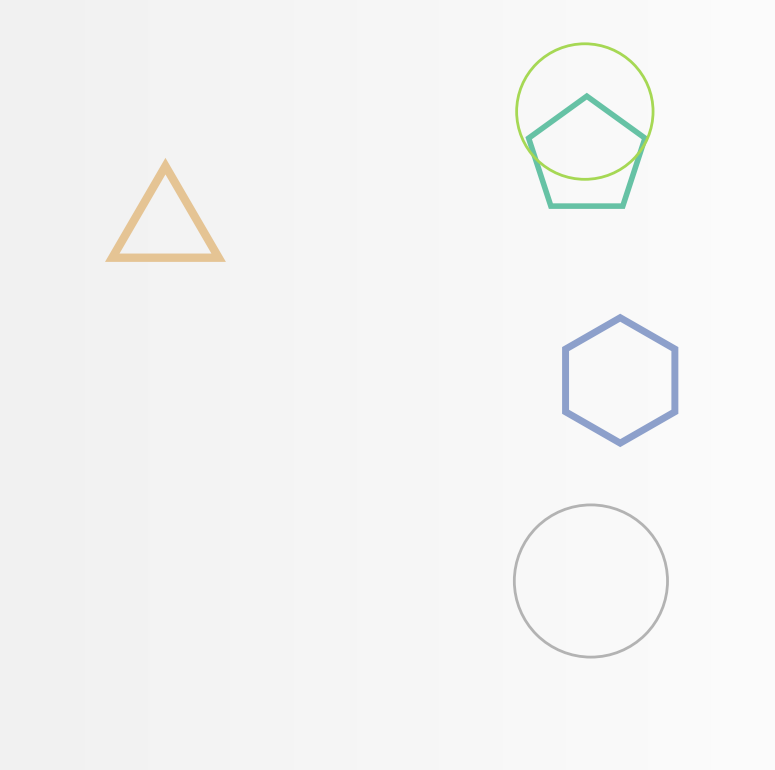[{"shape": "pentagon", "thickness": 2, "radius": 0.39, "center": [0.757, 0.796]}, {"shape": "hexagon", "thickness": 2.5, "radius": 0.41, "center": [0.8, 0.506]}, {"shape": "circle", "thickness": 1, "radius": 0.44, "center": [0.755, 0.855]}, {"shape": "triangle", "thickness": 3, "radius": 0.4, "center": [0.214, 0.705]}, {"shape": "circle", "thickness": 1, "radius": 0.49, "center": [0.762, 0.245]}]